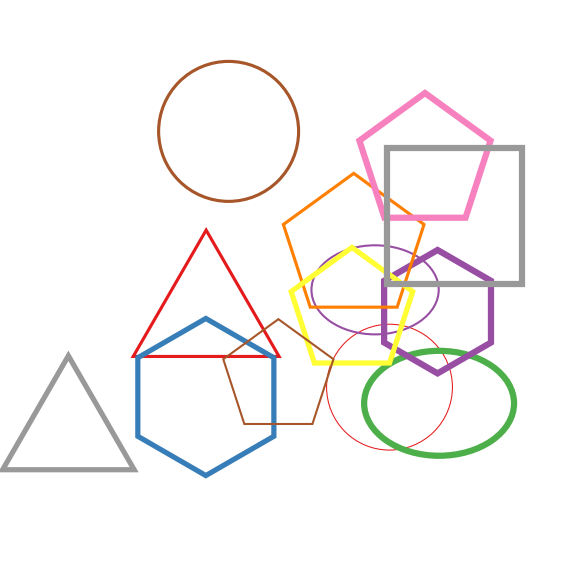[{"shape": "triangle", "thickness": 1.5, "radius": 0.73, "center": [0.357, 0.455]}, {"shape": "circle", "thickness": 0.5, "radius": 0.54, "center": [0.674, 0.329]}, {"shape": "hexagon", "thickness": 2.5, "radius": 0.68, "center": [0.356, 0.312]}, {"shape": "oval", "thickness": 3, "radius": 0.65, "center": [0.76, 0.301]}, {"shape": "hexagon", "thickness": 3, "radius": 0.53, "center": [0.758, 0.459]}, {"shape": "oval", "thickness": 1, "radius": 0.55, "center": [0.65, 0.497]}, {"shape": "pentagon", "thickness": 1.5, "radius": 0.64, "center": [0.612, 0.571]}, {"shape": "pentagon", "thickness": 2.5, "radius": 0.55, "center": [0.609, 0.46]}, {"shape": "circle", "thickness": 1.5, "radius": 0.61, "center": [0.396, 0.772]}, {"shape": "pentagon", "thickness": 1, "radius": 0.5, "center": [0.482, 0.346]}, {"shape": "pentagon", "thickness": 3, "radius": 0.6, "center": [0.736, 0.719]}, {"shape": "square", "thickness": 3, "radius": 0.59, "center": [0.787, 0.625]}, {"shape": "triangle", "thickness": 2.5, "radius": 0.66, "center": [0.118, 0.252]}]